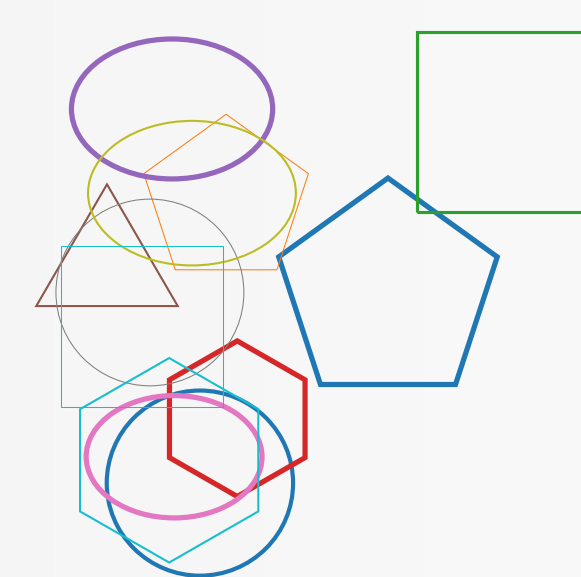[{"shape": "pentagon", "thickness": 2.5, "radius": 0.99, "center": [0.668, 0.493]}, {"shape": "circle", "thickness": 2, "radius": 0.8, "center": [0.344, 0.163]}, {"shape": "pentagon", "thickness": 0.5, "radius": 0.74, "center": [0.389, 0.652]}, {"shape": "square", "thickness": 1.5, "radius": 0.78, "center": [0.874, 0.788]}, {"shape": "hexagon", "thickness": 2.5, "radius": 0.67, "center": [0.408, 0.274]}, {"shape": "oval", "thickness": 2.5, "radius": 0.87, "center": [0.296, 0.81]}, {"shape": "triangle", "thickness": 1, "radius": 0.7, "center": [0.184, 0.539]}, {"shape": "oval", "thickness": 2.5, "radius": 0.76, "center": [0.3, 0.208]}, {"shape": "circle", "thickness": 0.5, "radius": 0.81, "center": [0.258, 0.493]}, {"shape": "oval", "thickness": 1, "radius": 0.89, "center": [0.33, 0.665]}, {"shape": "hexagon", "thickness": 1, "radius": 0.89, "center": [0.291, 0.202]}, {"shape": "square", "thickness": 0.5, "radius": 0.7, "center": [0.244, 0.434]}]